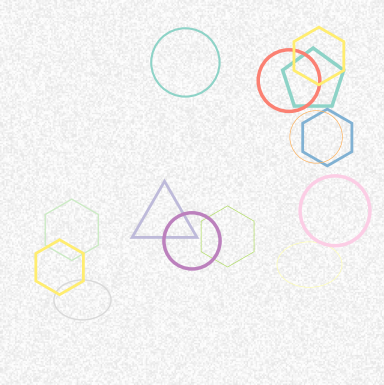[{"shape": "circle", "thickness": 1.5, "radius": 0.44, "center": [0.482, 0.838]}, {"shape": "pentagon", "thickness": 2.5, "radius": 0.42, "center": [0.813, 0.792]}, {"shape": "oval", "thickness": 0.5, "radius": 0.42, "center": [0.804, 0.313]}, {"shape": "triangle", "thickness": 2, "radius": 0.49, "center": [0.427, 0.432]}, {"shape": "circle", "thickness": 2.5, "radius": 0.4, "center": [0.751, 0.791]}, {"shape": "hexagon", "thickness": 2, "radius": 0.37, "center": [0.85, 0.643]}, {"shape": "circle", "thickness": 0.5, "radius": 0.34, "center": [0.821, 0.644]}, {"shape": "hexagon", "thickness": 0.5, "radius": 0.4, "center": [0.591, 0.386]}, {"shape": "circle", "thickness": 2.5, "radius": 0.45, "center": [0.87, 0.452]}, {"shape": "oval", "thickness": 1, "radius": 0.37, "center": [0.214, 0.221]}, {"shape": "circle", "thickness": 2.5, "radius": 0.36, "center": [0.499, 0.374]}, {"shape": "hexagon", "thickness": 1, "radius": 0.4, "center": [0.186, 0.403]}, {"shape": "hexagon", "thickness": 2, "radius": 0.36, "center": [0.155, 0.306]}, {"shape": "hexagon", "thickness": 2, "radius": 0.37, "center": [0.828, 0.855]}]